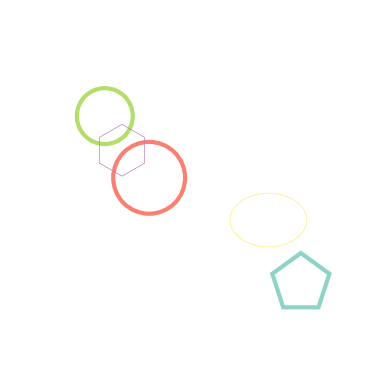[{"shape": "pentagon", "thickness": 3, "radius": 0.39, "center": [0.781, 0.265]}, {"shape": "circle", "thickness": 3, "radius": 0.47, "center": [0.387, 0.538]}, {"shape": "circle", "thickness": 3, "radius": 0.36, "center": [0.272, 0.698]}, {"shape": "hexagon", "thickness": 0.5, "radius": 0.34, "center": [0.317, 0.61]}, {"shape": "oval", "thickness": 0.5, "radius": 0.5, "center": [0.697, 0.428]}]